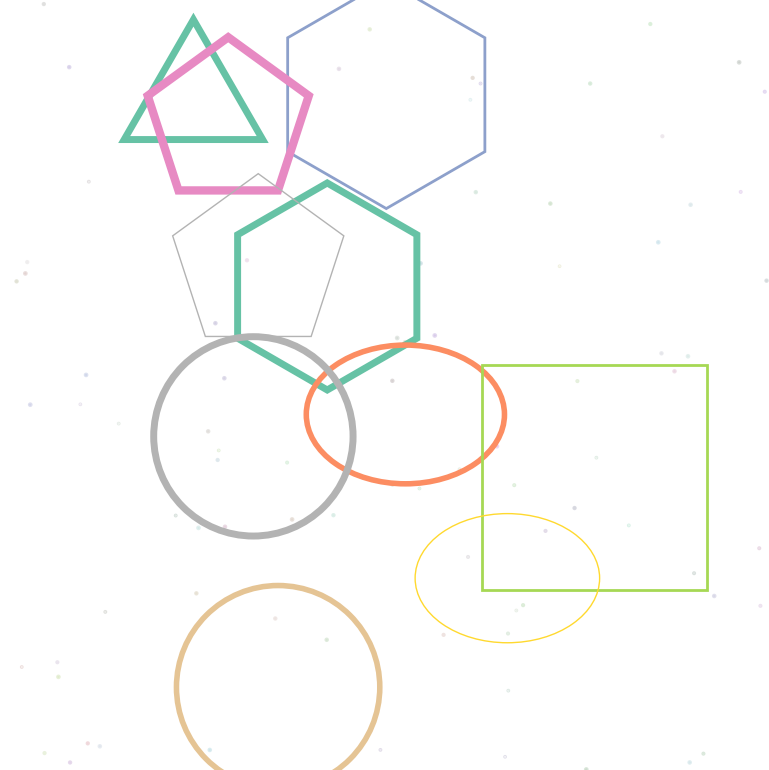[{"shape": "triangle", "thickness": 2.5, "radius": 0.52, "center": [0.251, 0.871]}, {"shape": "hexagon", "thickness": 2.5, "radius": 0.67, "center": [0.425, 0.628]}, {"shape": "oval", "thickness": 2, "radius": 0.64, "center": [0.526, 0.462]}, {"shape": "hexagon", "thickness": 1, "radius": 0.74, "center": [0.502, 0.877]}, {"shape": "pentagon", "thickness": 3, "radius": 0.55, "center": [0.296, 0.842]}, {"shape": "square", "thickness": 1, "radius": 0.73, "center": [0.772, 0.38]}, {"shape": "oval", "thickness": 0.5, "radius": 0.6, "center": [0.659, 0.249]}, {"shape": "circle", "thickness": 2, "radius": 0.66, "center": [0.361, 0.108]}, {"shape": "circle", "thickness": 2.5, "radius": 0.65, "center": [0.329, 0.433]}, {"shape": "pentagon", "thickness": 0.5, "radius": 0.58, "center": [0.335, 0.658]}]